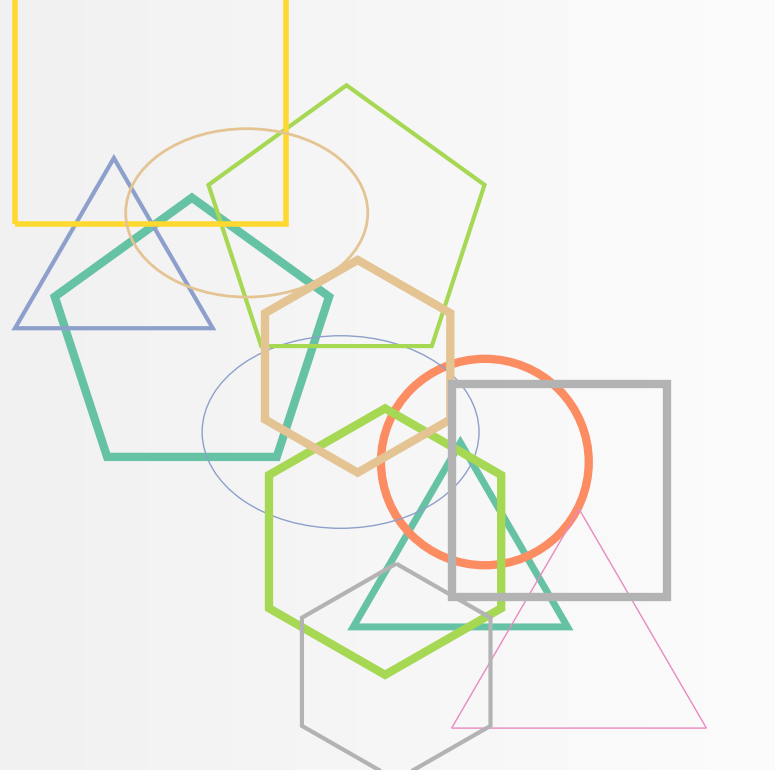[{"shape": "triangle", "thickness": 2.5, "radius": 0.8, "center": [0.594, 0.266]}, {"shape": "pentagon", "thickness": 3, "radius": 0.93, "center": [0.248, 0.557]}, {"shape": "circle", "thickness": 3, "radius": 0.67, "center": [0.626, 0.4]}, {"shape": "oval", "thickness": 0.5, "radius": 0.89, "center": [0.439, 0.439]}, {"shape": "triangle", "thickness": 1.5, "radius": 0.74, "center": [0.147, 0.647]}, {"shape": "triangle", "thickness": 0.5, "radius": 0.95, "center": [0.747, 0.149]}, {"shape": "pentagon", "thickness": 1.5, "radius": 0.94, "center": [0.447, 0.702]}, {"shape": "hexagon", "thickness": 3, "radius": 0.86, "center": [0.497, 0.297]}, {"shape": "square", "thickness": 2, "radius": 0.87, "center": [0.194, 0.884]}, {"shape": "hexagon", "thickness": 3, "radius": 0.69, "center": [0.462, 0.524]}, {"shape": "oval", "thickness": 1, "radius": 0.78, "center": [0.318, 0.724]}, {"shape": "hexagon", "thickness": 1.5, "radius": 0.7, "center": [0.511, 0.128]}, {"shape": "square", "thickness": 3, "radius": 0.69, "center": [0.722, 0.363]}]